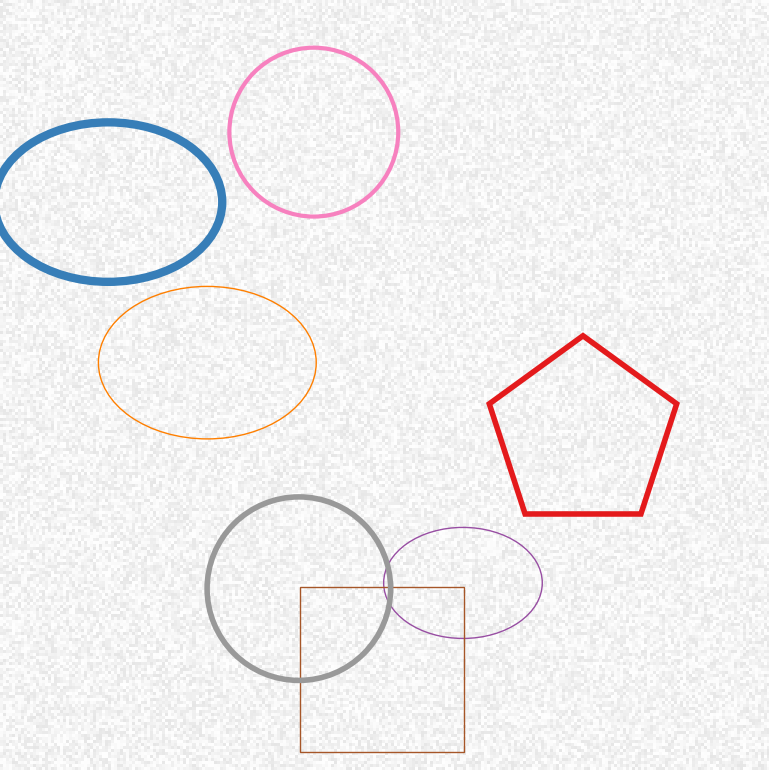[{"shape": "pentagon", "thickness": 2, "radius": 0.64, "center": [0.757, 0.436]}, {"shape": "oval", "thickness": 3, "radius": 0.74, "center": [0.141, 0.738]}, {"shape": "oval", "thickness": 0.5, "radius": 0.52, "center": [0.601, 0.243]}, {"shape": "oval", "thickness": 0.5, "radius": 0.71, "center": [0.269, 0.529]}, {"shape": "square", "thickness": 0.5, "radius": 0.53, "center": [0.496, 0.131]}, {"shape": "circle", "thickness": 1.5, "radius": 0.55, "center": [0.408, 0.828]}, {"shape": "circle", "thickness": 2, "radius": 0.6, "center": [0.388, 0.236]}]